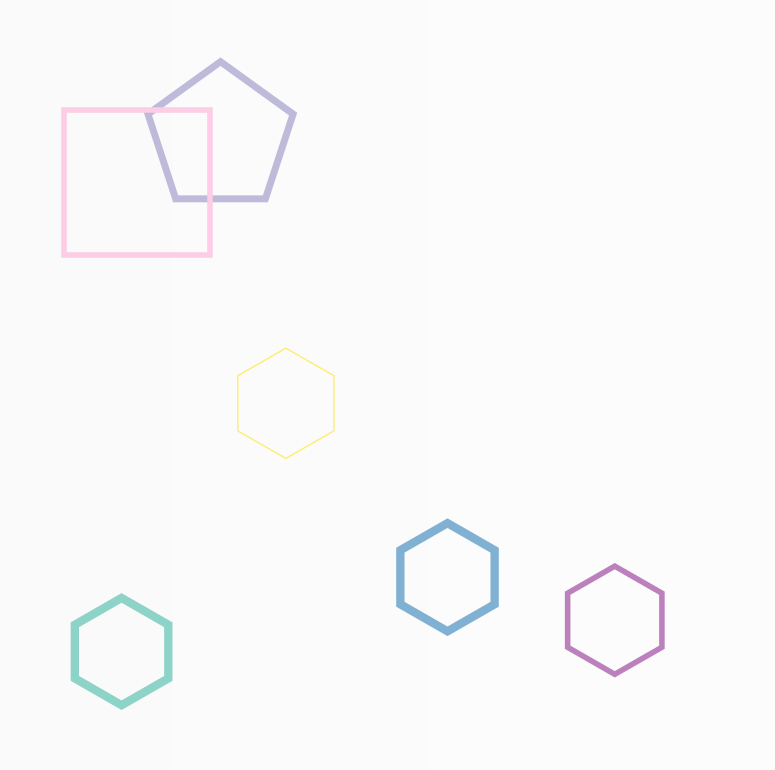[{"shape": "hexagon", "thickness": 3, "radius": 0.35, "center": [0.157, 0.154]}, {"shape": "pentagon", "thickness": 2.5, "radius": 0.49, "center": [0.285, 0.821]}, {"shape": "hexagon", "thickness": 3, "radius": 0.35, "center": [0.577, 0.25]}, {"shape": "square", "thickness": 2, "radius": 0.47, "center": [0.177, 0.763]}, {"shape": "hexagon", "thickness": 2, "radius": 0.35, "center": [0.793, 0.195]}, {"shape": "hexagon", "thickness": 0.5, "radius": 0.36, "center": [0.369, 0.476]}]